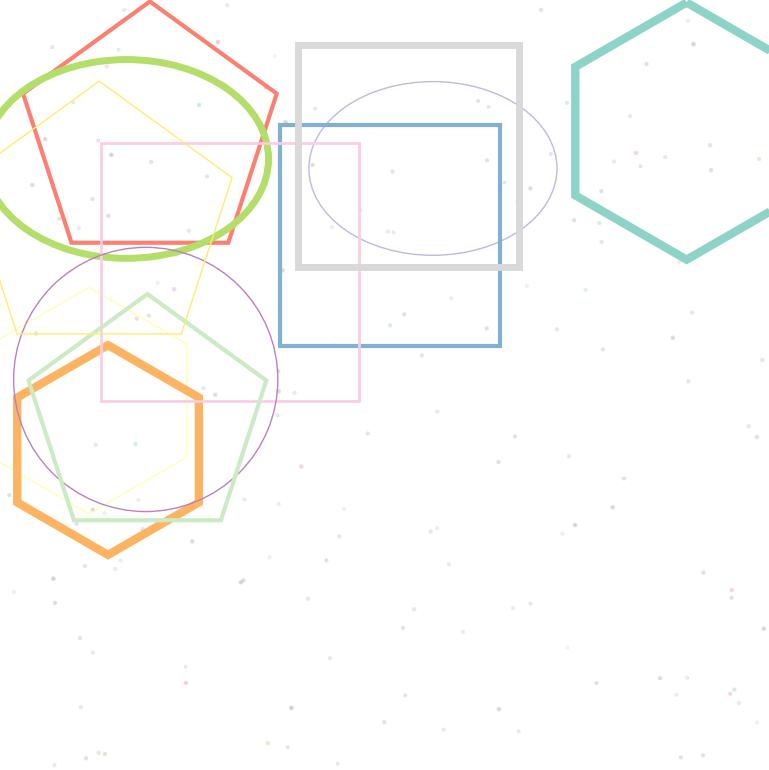[{"shape": "hexagon", "thickness": 3, "radius": 0.83, "center": [0.892, 0.83]}, {"shape": "hexagon", "thickness": 0.5, "radius": 0.73, "center": [0.116, 0.48]}, {"shape": "oval", "thickness": 0.5, "radius": 0.81, "center": [0.562, 0.781]}, {"shape": "pentagon", "thickness": 1.5, "radius": 0.87, "center": [0.195, 0.825]}, {"shape": "square", "thickness": 1.5, "radius": 0.72, "center": [0.506, 0.694]}, {"shape": "hexagon", "thickness": 3, "radius": 0.68, "center": [0.14, 0.416]}, {"shape": "oval", "thickness": 2.5, "radius": 0.92, "center": [0.164, 0.794]}, {"shape": "square", "thickness": 1, "radius": 0.84, "center": [0.298, 0.646]}, {"shape": "square", "thickness": 2.5, "radius": 0.72, "center": [0.53, 0.797]}, {"shape": "circle", "thickness": 0.5, "radius": 0.86, "center": [0.189, 0.507]}, {"shape": "pentagon", "thickness": 1.5, "radius": 0.81, "center": [0.191, 0.456]}, {"shape": "pentagon", "thickness": 0.5, "radius": 0.91, "center": [0.129, 0.713]}]